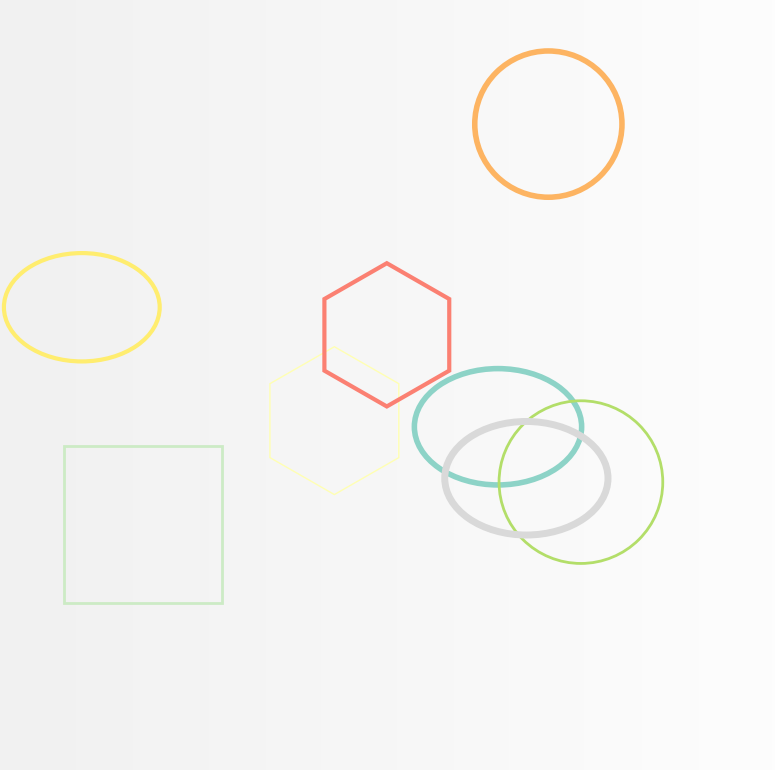[{"shape": "oval", "thickness": 2, "radius": 0.54, "center": [0.643, 0.446]}, {"shape": "hexagon", "thickness": 0.5, "radius": 0.48, "center": [0.431, 0.454]}, {"shape": "hexagon", "thickness": 1.5, "radius": 0.47, "center": [0.499, 0.565]}, {"shape": "circle", "thickness": 2, "radius": 0.47, "center": [0.708, 0.839]}, {"shape": "circle", "thickness": 1, "radius": 0.53, "center": [0.75, 0.374]}, {"shape": "oval", "thickness": 2.5, "radius": 0.53, "center": [0.679, 0.379]}, {"shape": "square", "thickness": 1, "radius": 0.51, "center": [0.185, 0.319]}, {"shape": "oval", "thickness": 1.5, "radius": 0.5, "center": [0.106, 0.601]}]